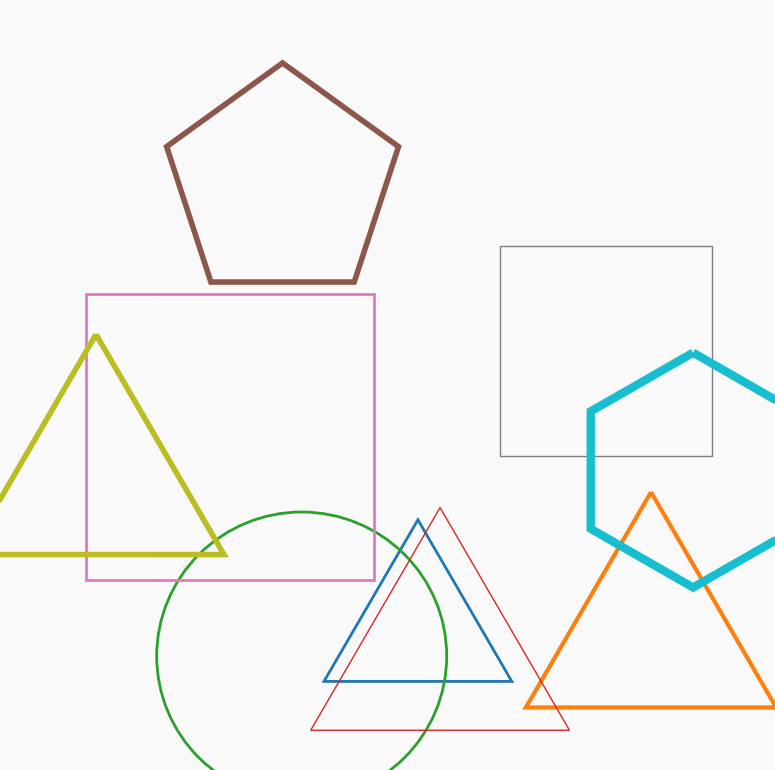[{"shape": "triangle", "thickness": 1, "radius": 0.7, "center": [0.539, 0.185]}, {"shape": "triangle", "thickness": 1.5, "radius": 0.93, "center": [0.84, 0.174]}, {"shape": "circle", "thickness": 1, "radius": 0.94, "center": [0.389, 0.148]}, {"shape": "triangle", "thickness": 0.5, "radius": 0.96, "center": [0.568, 0.148]}, {"shape": "pentagon", "thickness": 2, "radius": 0.79, "center": [0.365, 0.761]}, {"shape": "square", "thickness": 1, "radius": 0.93, "center": [0.297, 0.433]}, {"shape": "square", "thickness": 0.5, "radius": 0.68, "center": [0.782, 0.544]}, {"shape": "triangle", "thickness": 2, "radius": 0.95, "center": [0.124, 0.375]}, {"shape": "hexagon", "thickness": 3, "radius": 0.76, "center": [0.894, 0.39]}]